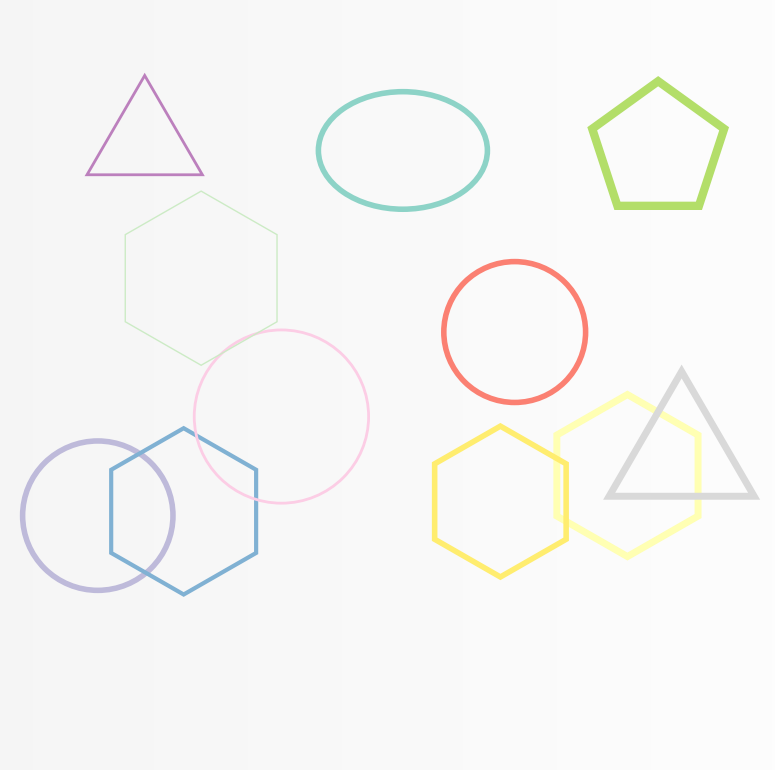[{"shape": "oval", "thickness": 2, "radius": 0.55, "center": [0.52, 0.805]}, {"shape": "hexagon", "thickness": 2.5, "radius": 0.53, "center": [0.81, 0.382]}, {"shape": "circle", "thickness": 2, "radius": 0.49, "center": [0.126, 0.33]}, {"shape": "circle", "thickness": 2, "radius": 0.46, "center": [0.664, 0.569]}, {"shape": "hexagon", "thickness": 1.5, "radius": 0.54, "center": [0.237, 0.336]}, {"shape": "pentagon", "thickness": 3, "radius": 0.45, "center": [0.849, 0.805]}, {"shape": "circle", "thickness": 1, "radius": 0.56, "center": [0.363, 0.459]}, {"shape": "triangle", "thickness": 2.5, "radius": 0.54, "center": [0.88, 0.41]}, {"shape": "triangle", "thickness": 1, "radius": 0.43, "center": [0.187, 0.816]}, {"shape": "hexagon", "thickness": 0.5, "radius": 0.57, "center": [0.26, 0.639]}, {"shape": "hexagon", "thickness": 2, "radius": 0.49, "center": [0.646, 0.349]}]